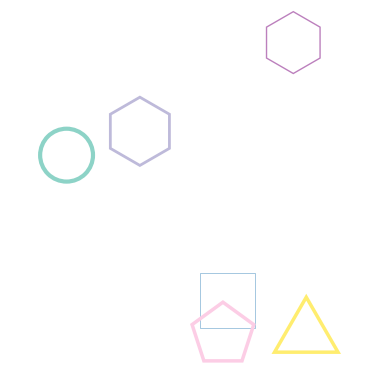[{"shape": "circle", "thickness": 3, "radius": 0.34, "center": [0.173, 0.597]}, {"shape": "hexagon", "thickness": 2, "radius": 0.44, "center": [0.363, 0.659]}, {"shape": "square", "thickness": 0.5, "radius": 0.36, "center": [0.591, 0.221]}, {"shape": "pentagon", "thickness": 2.5, "radius": 0.42, "center": [0.579, 0.131]}, {"shape": "hexagon", "thickness": 1, "radius": 0.4, "center": [0.762, 0.889]}, {"shape": "triangle", "thickness": 2.5, "radius": 0.48, "center": [0.795, 0.133]}]